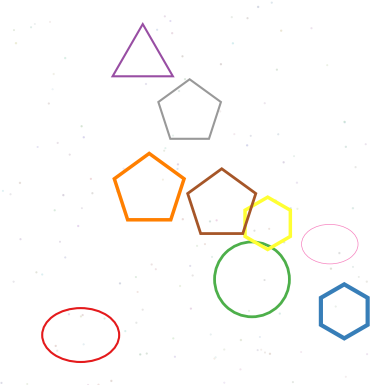[{"shape": "oval", "thickness": 1.5, "radius": 0.5, "center": [0.21, 0.13]}, {"shape": "hexagon", "thickness": 3, "radius": 0.35, "center": [0.894, 0.191]}, {"shape": "circle", "thickness": 2, "radius": 0.49, "center": [0.655, 0.274]}, {"shape": "triangle", "thickness": 1.5, "radius": 0.45, "center": [0.371, 0.847]}, {"shape": "pentagon", "thickness": 2.5, "radius": 0.48, "center": [0.388, 0.506]}, {"shape": "hexagon", "thickness": 2.5, "radius": 0.34, "center": [0.695, 0.42]}, {"shape": "pentagon", "thickness": 2, "radius": 0.47, "center": [0.576, 0.469]}, {"shape": "oval", "thickness": 0.5, "radius": 0.37, "center": [0.857, 0.366]}, {"shape": "pentagon", "thickness": 1.5, "radius": 0.43, "center": [0.493, 0.709]}]